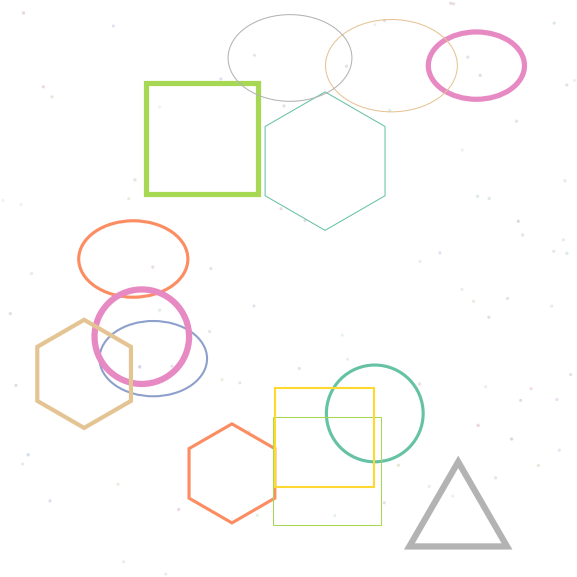[{"shape": "hexagon", "thickness": 0.5, "radius": 0.6, "center": [0.563, 0.72]}, {"shape": "circle", "thickness": 1.5, "radius": 0.42, "center": [0.649, 0.283]}, {"shape": "oval", "thickness": 1.5, "radius": 0.47, "center": [0.231, 0.551]}, {"shape": "hexagon", "thickness": 1.5, "radius": 0.43, "center": [0.402, 0.179]}, {"shape": "oval", "thickness": 1, "radius": 0.47, "center": [0.265, 0.378]}, {"shape": "circle", "thickness": 3, "radius": 0.41, "center": [0.246, 0.416]}, {"shape": "oval", "thickness": 2.5, "radius": 0.42, "center": [0.825, 0.886]}, {"shape": "square", "thickness": 0.5, "radius": 0.47, "center": [0.567, 0.183]}, {"shape": "square", "thickness": 2.5, "radius": 0.48, "center": [0.35, 0.759]}, {"shape": "square", "thickness": 1, "radius": 0.43, "center": [0.563, 0.241]}, {"shape": "hexagon", "thickness": 2, "radius": 0.47, "center": [0.146, 0.352]}, {"shape": "oval", "thickness": 0.5, "radius": 0.57, "center": [0.678, 0.885]}, {"shape": "oval", "thickness": 0.5, "radius": 0.54, "center": [0.502, 0.899]}, {"shape": "triangle", "thickness": 3, "radius": 0.49, "center": [0.793, 0.102]}]